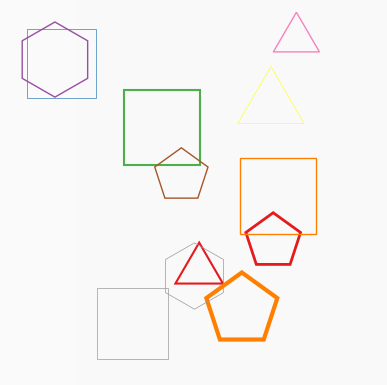[{"shape": "pentagon", "thickness": 2, "radius": 0.37, "center": [0.705, 0.373]}, {"shape": "triangle", "thickness": 1.5, "radius": 0.35, "center": [0.514, 0.299]}, {"shape": "square", "thickness": 0.5, "radius": 0.44, "center": [0.159, 0.835]}, {"shape": "square", "thickness": 1.5, "radius": 0.49, "center": [0.419, 0.669]}, {"shape": "hexagon", "thickness": 1, "radius": 0.49, "center": [0.142, 0.845]}, {"shape": "pentagon", "thickness": 3, "radius": 0.48, "center": [0.624, 0.196]}, {"shape": "square", "thickness": 1, "radius": 0.49, "center": [0.718, 0.491]}, {"shape": "triangle", "thickness": 0.5, "radius": 0.5, "center": [0.699, 0.728]}, {"shape": "pentagon", "thickness": 1, "radius": 0.36, "center": [0.468, 0.544]}, {"shape": "triangle", "thickness": 1, "radius": 0.34, "center": [0.765, 0.9]}, {"shape": "hexagon", "thickness": 0.5, "radius": 0.43, "center": [0.502, 0.283]}, {"shape": "square", "thickness": 0.5, "radius": 0.46, "center": [0.342, 0.16]}]